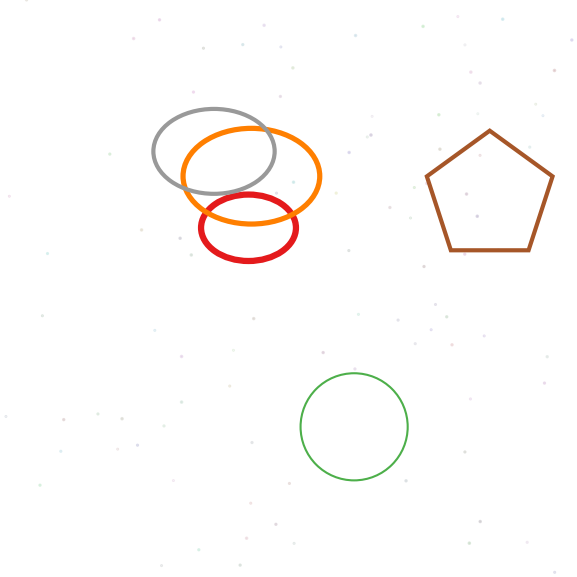[{"shape": "oval", "thickness": 3, "radius": 0.41, "center": [0.43, 0.605]}, {"shape": "circle", "thickness": 1, "radius": 0.46, "center": [0.613, 0.26]}, {"shape": "oval", "thickness": 2.5, "radius": 0.59, "center": [0.435, 0.694]}, {"shape": "pentagon", "thickness": 2, "radius": 0.57, "center": [0.848, 0.658]}, {"shape": "oval", "thickness": 2, "radius": 0.53, "center": [0.371, 0.737]}]